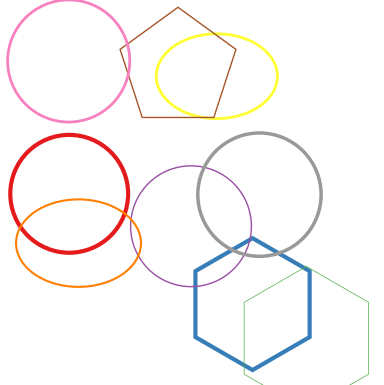[{"shape": "circle", "thickness": 3, "radius": 0.77, "center": [0.18, 0.497]}, {"shape": "hexagon", "thickness": 3, "radius": 0.86, "center": [0.656, 0.21]}, {"shape": "hexagon", "thickness": 0.5, "radius": 0.93, "center": [0.796, 0.121]}, {"shape": "circle", "thickness": 1, "radius": 0.78, "center": [0.496, 0.412]}, {"shape": "oval", "thickness": 1.5, "radius": 0.81, "center": [0.204, 0.369]}, {"shape": "oval", "thickness": 2, "radius": 0.79, "center": [0.563, 0.802]}, {"shape": "pentagon", "thickness": 1, "radius": 0.79, "center": [0.462, 0.823]}, {"shape": "circle", "thickness": 2, "radius": 0.79, "center": [0.178, 0.842]}, {"shape": "circle", "thickness": 2.5, "radius": 0.8, "center": [0.674, 0.494]}]